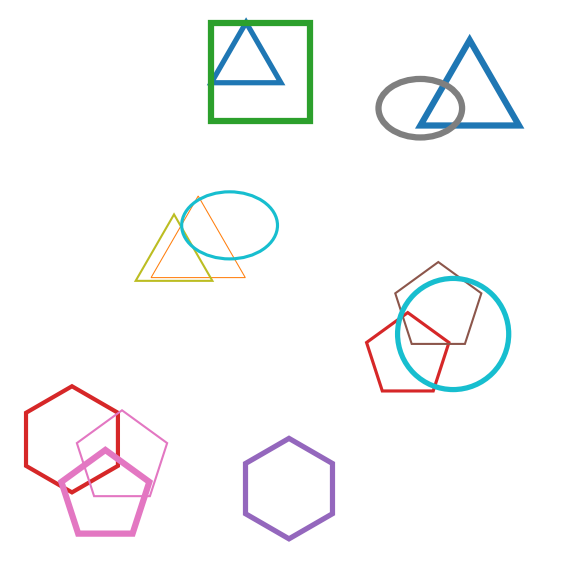[{"shape": "triangle", "thickness": 3, "radius": 0.49, "center": [0.813, 0.831]}, {"shape": "triangle", "thickness": 2.5, "radius": 0.35, "center": [0.426, 0.891]}, {"shape": "triangle", "thickness": 0.5, "radius": 0.47, "center": [0.343, 0.566]}, {"shape": "square", "thickness": 3, "radius": 0.42, "center": [0.451, 0.874]}, {"shape": "hexagon", "thickness": 2, "radius": 0.46, "center": [0.125, 0.238]}, {"shape": "pentagon", "thickness": 1.5, "radius": 0.38, "center": [0.706, 0.383]}, {"shape": "hexagon", "thickness": 2.5, "radius": 0.43, "center": [0.5, 0.153]}, {"shape": "pentagon", "thickness": 1, "radius": 0.39, "center": [0.759, 0.467]}, {"shape": "pentagon", "thickness": 3, "radius": 0.4, "center": [0.182, 0.14]}, {"shape": "pentagon", "thickness": 1, "radius": 0.41, "center": [0.211, 0.206]}, {"shape": "oval", "thickness": 3, "radius": 0.36, "center": [0.728, 0.812]}, {"shape": "triangle", "thickness": 1, "radius": 0.38, "center": [0.301, 0.551]}, {"shape": "circle", "thickness": 2.5, "radius": 0.48, "center": [0.785, 0.421]}, {"shape": "oval", "thickness": 1.5, "radius": 0.41, "center": [0.398, 0.609]}]